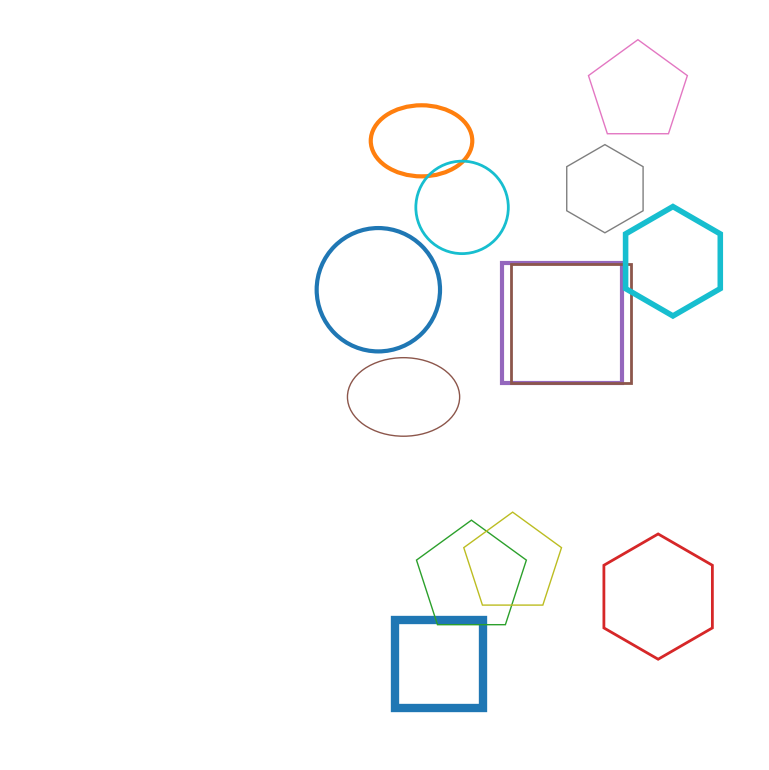[{"shape": "circle", "thickness": 1.5, "radius": 0.4, "center": [0.491, 0.624]}, {"shape": "square", "thickness": 3, "radius": 0.29, "center": [0.57, 0.138]}, {"shape": "oval", "thickness": 1.5, "radius": 0.33, "center": [0.547, 0.817]}, {"shape": "pentagon", "thickness": 0.5, "radius": 0.38, "center": [0.612, 0.249]}, {"shape": "hexagon", "thickness": 1, "radius": 0.41, "center": [0.855, 0.225]}, {"shape": "square", "thickness": 1.5, "radius": 0.39, "center": [0.73, 0.581]}, {"shape": "oval", "thickness": 0.5, "radius": 0.36, "center": [0.524, 0.484]}, {"shape": "square", "thickness": 1, "radius": 0.39, "center": [0.741, 0.579]}, {"shape": "pentagon", "thickness": 0.5, "radius": 0.34, "center": [0.828, 0.881]}, {"shape": "hexagon", "thickness": 0.5, "radius": 0.29, "center": [0.786, 0.755]}, {"shape": "pentagon", "thickness": 0.5, "radius": 0.33, "center": [0.666, 0.268]}, {"shape": "circle", "thickness": 1, "radius": 0.3, "center": [0.6, 0.731]}, {"shape": "hexagon", "thickness": 2, "radius": 0.36, "center": [0.874, 0.661]}]